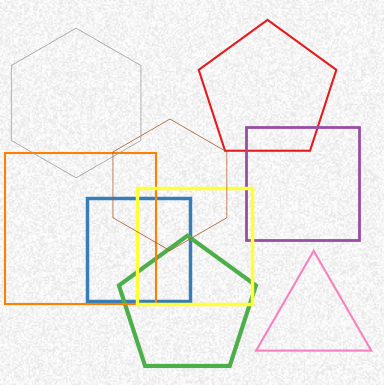[{"shape": "pentagon", "thickness": 1.5, "radius": 0.94, "center": [0.695, 0.76]}, {"shape": "square", "thickness": 2.5, "radius": 0.67, "center": [0.359, 0.351]}, {"shape": "pentagon", "thickness": 3, "radius": 0.94, "center": [0.487, 0.201]}, {"shape": "square", "thickness": 2, "radius": 0.73, "center": [0.785, 0.523]}, {"shape": "square", "thickness": 1.5, "radius": 0.98, "center": [0.209, 0.406]}, {"shape": "square", "thickness": 2.5, "radius": 0.75, "center": [0.505, 0.361]}, {"shape": "hexagon", "thickness": 0.5, "radius": 0.85, "center": [0.441, 0.52]}, {"shape": "triangle", "thickness": 1.5, "radius": 0.86, "center": [0.815, 0.176]}, {"shape": "hexagon", "thickness": 0.5, "radius": 0.97, "center": [0.198, 0.732]}]